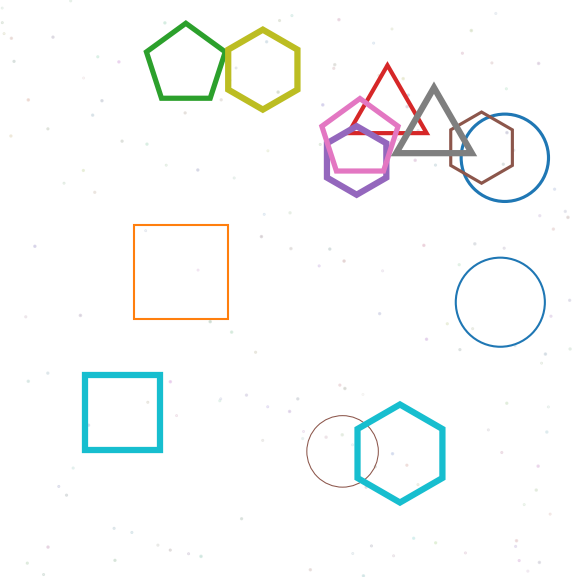[{"shape": "circle", "thickness": 1, "radius": 0.39, "center": [0.866, 0.476]}, {"shape": "circle", "thickness": 1.5, "radius": 0.38, "center": [0.874, 0.726]}, {"shape": "square", "thickness": 1, "radius": 0.41, "center": [0.314, 0.528]}, {"shape": "pentagon", "thickness": 2.5, "radius": 0.36, "center": [0.322, 0.887]}, {"shape": "triangle", "thickness": 2, "radius": 0.39, "center": [0.671, 0.808]}, {"shape": "hexagon", "thickness": 3, "radius": 0.3, "center": [0.618, 0.721]}, {"shape": "circle", "thickness": 0.5, "radius": 0.31, "center": [0.593, 0.217]}, {"shape": "hexagon", "thickness": 1.5, "radius": 0.31, "center": [0.834, 0.743]}, {"shape": "pentagon", "thickness": 2.5, "radius": 0.35, "center": [0.623, 0.759]}, {"shape": "triangle", "thickness": 3, "radius": 0.38, "center": [0.751, 0.772]}, {"shape": "hexagon", "thickness": 3, "radius": 0.35, "center": [0.455, 0.879]}, {"shape": "square", "thickness": 3, "radius": 0.33, "center": [0.213, 0.285]}, {"shape": "hexagon", "thickness": 3, "radius": 0.42, "center": [0.693, 0.214]}]